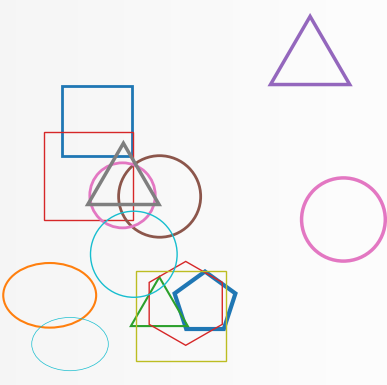[{"shape": "square", "thickness": 2, "radius": 0.45, "center": [0.25, 0.685]}, {"shape": "pentagon", "thickness": 3, "radius": 0.41, "center": [0.529, 0.212]}, {"shape": "oval", "thickness": 1.5, "radius": 0.6, "center": [0.128, 0.233]}, {"shape": "triangle", "thickness": 1.5, "radius": 0.42, "center": [0.411, 0.195]}, {"shape": "square", "thickness": 1, "radius": 0.57, "center": [0.229, 0.542]}, {"shape": "hexagon", "thickness": 1, "radius": 0.54, "center": [0.479, 0.212]}, {"shape": "triangle", "thickness": 2.5, "radius": 0.59, "center": [0.8, 0.839]}, {"shape": "circle", "thickness": 2, "radius": 0.53, "center": [0.412, 0.49]}, {"shape": "circle", "thickness": 2.5, "radius": 0.54, "center": [0.886, 0.43]}, {"shape": "circle", "thickness": 2, "radius": 0.42, "center": [0.316, 0.493]}, {"shape": "triangle", "thickness": 2.5, "radius": 0.53, "center": [0.318, 0.522]}, {"shape": "square", "thickness": 1, "radius": 0.58, "center": [0.466, 0.179]}, {"shape": "oval", "thickness": 0.5, "radius": 0.49, "center": [0.181, 0.106]}, {"shape": "circle", "thickness": 1, "radius": 0.56, "center": [0.345, 0.34]}]